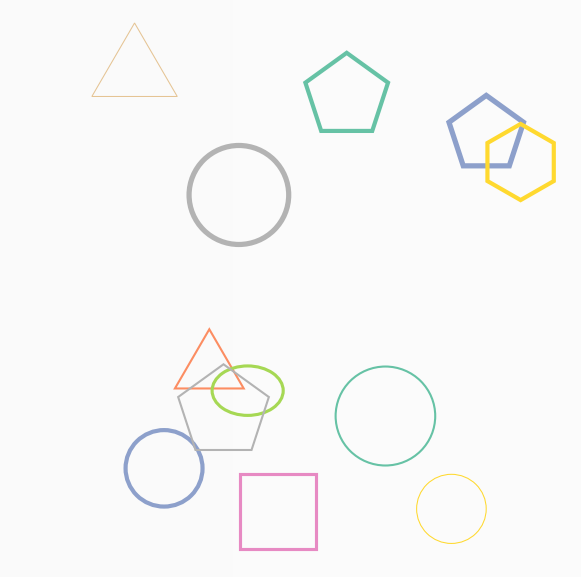[{"shape": "circle", "thickness": 1, "radius": 0.43, "center": [0.663, 0.279]}, {"shape": "pentagon", "thickness": 2, "radius": 0.37, "center": [0.596, 0.833]}, {"shape": "triangle", "thickness": 1, "radius": 0.34, "center": [0.36, 0.361]}, {"shape": "circle", "thickness": 2, "radius": 0.33, "center": [0.282, 0.188]}, {"shape": "pentagon", "thickness": 2.5, "radius": 0.34, "center": [0.837, 0.767]}, {"shape": "square", "thickness": 1.5, "radius": 0.33, "center": [0.478, 0.113]}, {"shape": "oval", "thickness": 1.5, "radius": 0.31, "center": [0.426, 0.323]}, {"shape": "circle", "thickness": 0.5, "radius": 0.3, "center": [0.777, 0.118]}, {"shape": "hexagon", "thickness": 2, "radius": 0.33, "center": [0.896, 0.719]}, {"shape": "triangle", "thickness": 0.5, "radius": 0.42, "center": [0.232, 0.874]}, {"shape": "circle", "thickness": 2.5, "radius": 0.43, "center": [0.411, 0.662]}, {"shape": "pentagon", "thickness": 1, "radius": 0.41, "center": [0.385, 0.286]}]